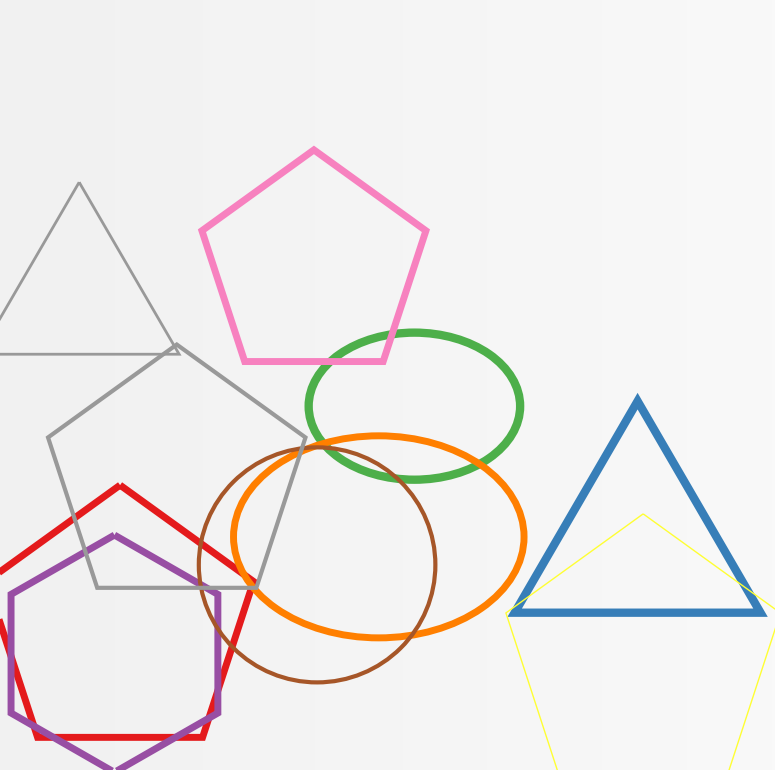[{"shape": "pentagon", "thickness": 2.5, "radius": 0.91, "center": [0.155, 0.189]}, {"shape": "triangle", "thickness": 3, "radius": 0.92, "center": [0.823, 0.296]}, {"shape": "oval", "thickness": 3, "radius": 0.68, "center": [0.535, 0.473]}, {"shape": "hexagon", "thickness": 2.5, "radius": 0.77, "center": [0.148, 0.151]}, {"shape": "oval", "thickness": 2.5, "radius": 0.94, "center": [0.489, 0.303]}, {"shape": "pentagon", "thickness": 0.5, "radius": 0.93, "center": [0.83, 0.146]}, {"shape": "circle", "thickness": 1.5, "radius": 0.76, "center": [0.409, 0.266]}, {"shape": "pentagon", "thickness": 2.5, "radius": 0.76, "center": [0.405, 0.653]}, {"shape": "triangle", "thickness": 1, "radius": 0.74, "center": [0.102, 0.614]}, {"shape": "pentagon", "thickness": 1.5, "radius": 0.87, "center": [0.228, 0.378]}]